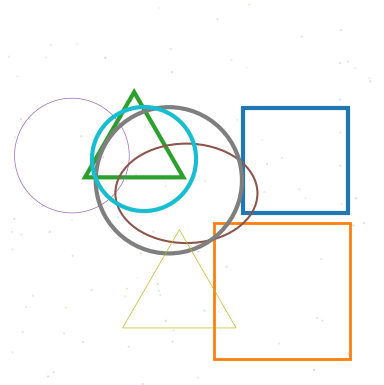[{"shape": "square", "thickness": 3, "radius": 0.68, "center": [0.768, 0.583]}, {"shape": "square", "thickness": 2, "radius": 0.89, "center": [0.733, 0.244]}, {"shape": "triangle", "thickness": 3, "radius": 0.74, "center": [0.348, 0.613]}, {"shape": "circle", "thickness": 0.5, "radius": 0.74, "center": [0.187, 0.596]}, {"shape": "oval", "thickness": 1.5, "radius": 0.92, "center": [0.484, 0.498]}, {"shape": "circle", "thickness": 3, "radius": 0.95, "center": [0.439, 0.532]}, {"shape": "triangle", "thickness": 0.5, "radius": 0.85, "center": [0.466, 0.233]}, {"shape": "circle", "thickness": 3, "radius": 0.68, "center": [0.374, 0.587]}]